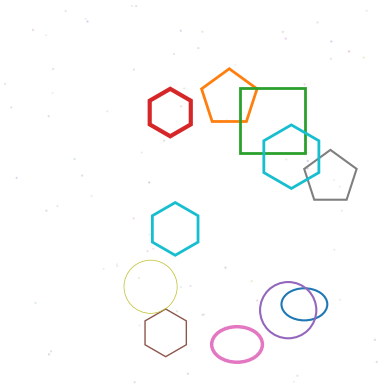[{"shape": "oval", "thickness": 1.5, "radius": 0.3, "center": [0.791, 0.21]}, {"shape": "pentagon", "thickness": 2, "radius": 0.38, "center": [0.596, 0.746]}, {"shape": "square", "thickness": 2, "radius": 0.42, "center": [0.708, 0.687]}, {"shape": "hexagon", "thickness": 3, "radius": 0.31, "center": [0.442, 0.708]}, {"shape": "circle", "thickness": 1.5, "radius": 0.37, "center": [0.749, 0.194]}, {"shape": "hexagon", "thickness": 1, "radius": 0.31, "center": [0.43, 0.135]}, {"shape": "oval", "thickness": 2.5, "radius": 0.33, "center": [0.616, 0.105]}, {"shape": "pentagon", "thickness": 1.5, "radius": 0.36, "center": [0.858, 0.539]}, {"shape": "circle", "thickness": 0.5, "radius": 0.35, "center": [0.391, 0.255]}, {"shape": "hexagon", "thickness": 2, "radius": 0.34, "center": [0.455, 0.405]}, {"shape": "hexagon", "thickness": 2, "radius": 0.41, "center": [0.757, 0.593]}]